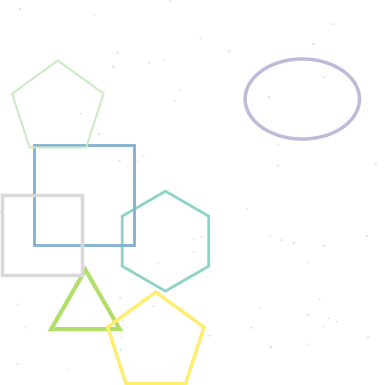[{"shape": "hexagon", "thickness": 2, "radius": 0.65, "center": [0.43, 0.374]}, {"shape": "oval", "thickness": 2.5, "radius": 0.74, "center": [0.785, 0.743]}, {"shape": "square", "thickness": 2, "radius": 0.65, "center": [0.219, 0.494]}, {"shape": "triangle", "thickness": 3, "radius": 0.51, "center": [0.222, 0.197]}, {"shape": "square", "thickness": 2.5, "radius": 0.52, "center": [0.11, 0.389]}, {"shape": "pentagon", "thickness": 1.5, "radius": 0.62, "center": [0.15, 0.718]}, {"shape": "pentagon", "thickness": 2.5, "radius": 0.66, "center": [0.405, 0.11]}]